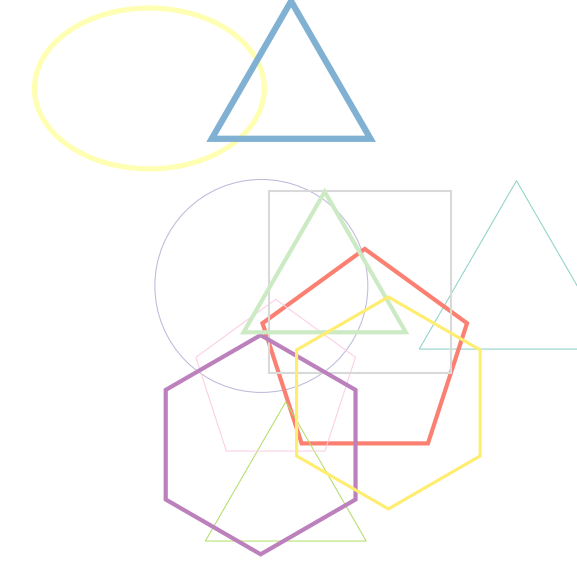[{"shape": "triangle", "thickness": 0.5, "radius": 0.97, "center": [0.894, 0.492]}, {"shape": "oval", "thickness": 2.5, "radius": 0.99, "center": [0.259, 0.846]}, {"shape": "circle", "thickness": 0.5, "radius": 0.92, "center": [0.453, 0.504]}, {"shape": "pentagon", "thickness": 2, "radius": 0.93, "center": [0.632, 0.382]}, {"shape": "triangle", "thickness": 3, "radius": 0.79, "center": [0.504, 0.838]}, {"shape": "triangle", "thickness": 0.5, "radius": 0.8, "center": [0.495, 0.143]}, {"shape": "pentagon", "thickness": 0.5, "radius": 0.73, "center": [0.477, 0.336]}, {"shape": "square", "thickness": 1, "radius": 0.79, "center": [0.623, 0.51]}, {"shape": "hexagon", "thickness": 2, "radius": 0.95, "center": [0.451, 0.229]}, {"shape": "triangle", "thickness": 2, "radius": 0.81, "center": [0.562, 0.505]}, {"shape": "hexagon", "thickness": 1.5, "radius": 0.92, "center": [0.672, 0.301]}]